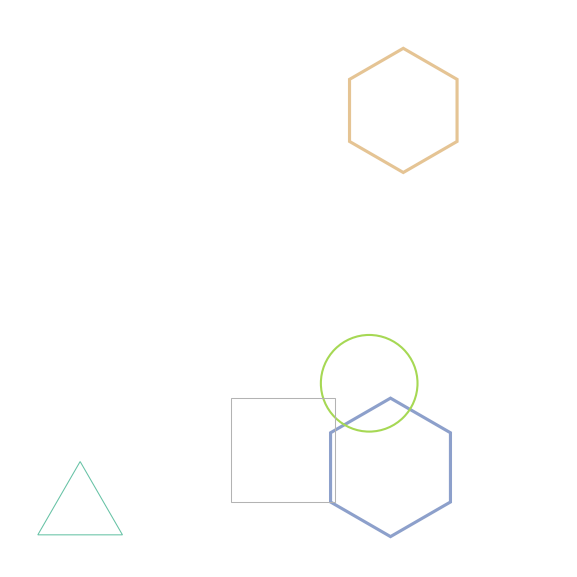[{"shape": "triangle", "thickness": 0.5, "radius": 0.42, "center": [0.139, 0.115]}, {"shape": "hexagon", "thickness": 1.5, "radius": 0.6, "center": [0.676, 0.19]}, {"shape": "circle", "thickness": 1, "radius": 0.42, "center": [0.639, 0.335]}, {"shape": "hexagon", "thickness": 1.5, "radius": 0.54, "center": [0.698, 0.808]}, {"shape": "square", "thickness": 0.5, "radius": 0.45, "center": [0.49, 0.22]}]